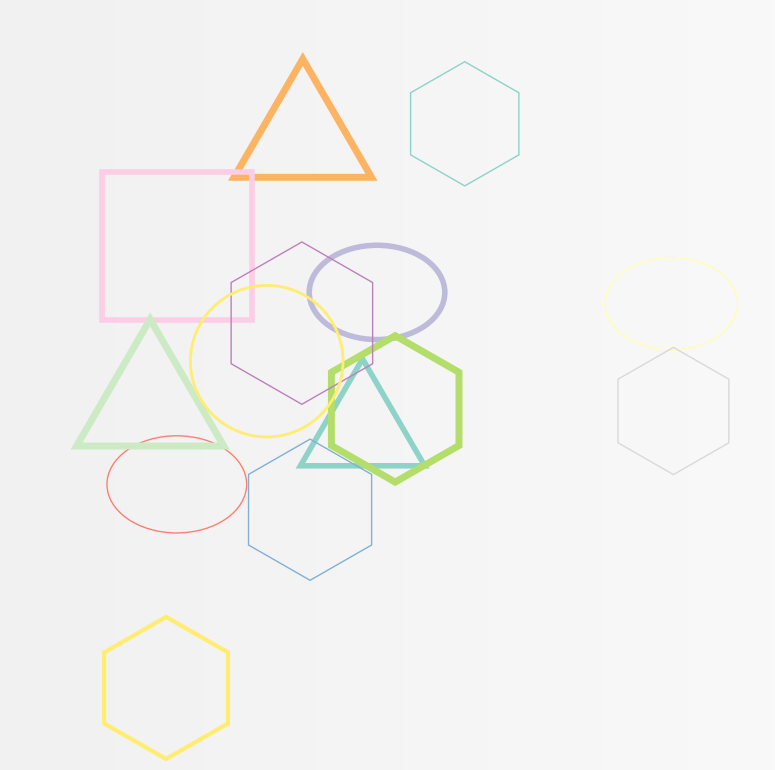[{"shape": "hexagon", "thickness": 0.5, "radius": 0.4, "center": [0.6, 0.839]}, {"shape": "triangle", "thickness": 2, "radius": 0.46, "center": [0.468, 0.441]}, {"shape": "oval", "thickness": 0.5, "radius": 0.43, "center": [0.866, 0.606]}, {"shape": "oval", "thickness": 2, "radius": 0.44, "center": [0.486, 0.62]}, {"shape": "oval", "thickness": 0.5, "radius": 0.45, "center": [0.228, 0.371]}, {"shape": "hexagon", "thickness": 0.5, "radius": 0.46, "center": [0.4, 0.338]}, {"shape": "triangle", "thickness": 2.5, "radius": 0.51, "center": [0.391, 0.821]}, {"shape": "hexagon", "thickness": 2.5, "radius": 0.48, "center": [0.51, 0.469]}, {"shape": "square", "thickness": 2, "radius": 0.48, "center": [0.228, 0.681]}, {"shape": "hexagon", "thickness": 0.5, "radius": 0.41, "center": [0.869, 0.466]}, {"shape": "hexagon", "thickness": 0.5, "radius": 0.53, "center": [0.39, 0.58]}, {"shape": "triangle", "thickness": 2.5, "radius": 0.55, "center": [0.194, 0.476]}, {"shape": "hexagon", "thickness": 1.5, "radius": 0.46, "center": [0.214, 0.107]}, {"shape": "circle", "thickness": 1, "radius": 0.49, "center": [0.344, 0.531]}]